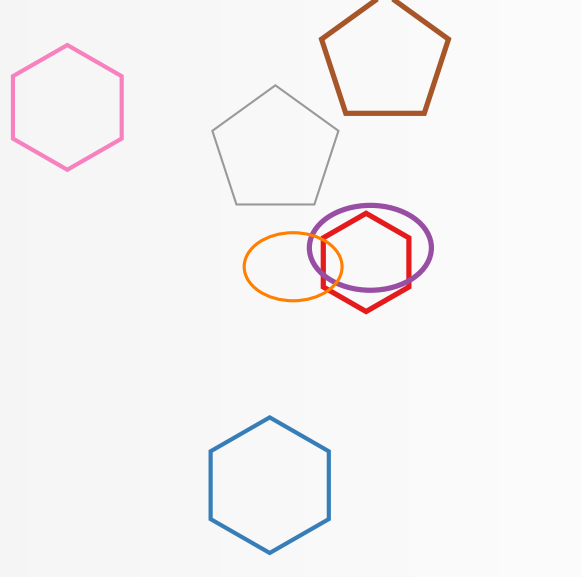[{"shape": "hexagon", "thickness": 2.5, "radius": 0.43, "center": [0.63, 0.545]}, {"shape": "hexagon", "thickness": 2, "radius": 0.59, "center": [0.464, 0.159]}, {"shape": "oval", "thickness": 2.5, "radius": 0.52, "center": [0.637, 0.57]}, {"shape": "oval", "thickness": 1.5, "radius": 0.42, "center": [0.504, 0.537]}, {"shape": "pentagon", "thickness": 2.5, "radius": 0.57, "center": [0.662, 0.896]}, {"shape": "hexagon", "thickness": 2, "radius": 0.54, "center": [0.116, 0.813]}, {"shape": "pentagon", "thickness": 1, "radius": 0.57, "center": [0.474, 0.737]}]